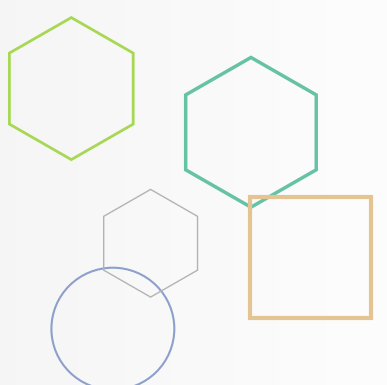[{"shape": "hexagon", "thickness": 2.5, "radius": 0.97, "center": [0.648, 0.656]}, {"shape": "circle", "thickness": 1.5, "radius": 0.79, "center": [0.291, 0.146]}, {"shape": "hexagon", "thickness": 2, "radius": 0.92, "center": [0.184, 0.77]}, {"shape": "square", "thickness": 3, "radius": 0.78, "center": [0.801, 0.331]}, {"shape": "hexagon", "thickness": 1, "radius": 0.7, "center": [0.389, 0.368]}]